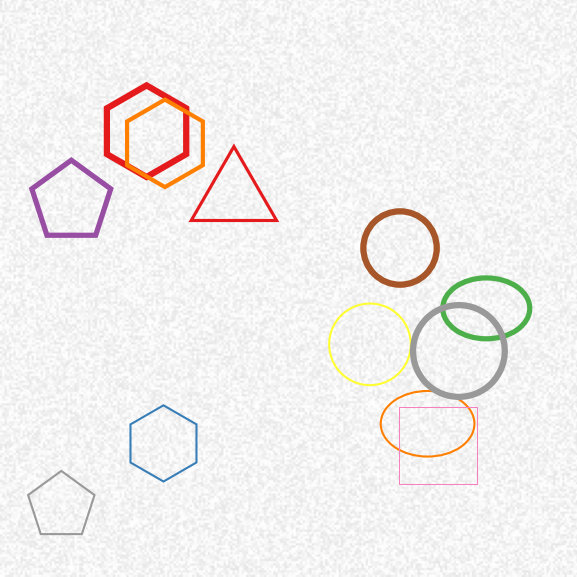[{"shape": "hexagon", "thickness": 3, "radius": 0.4, "center": [0.254, 0.772]}, {"shape": "triangle", "thickness": 1.5, "radius": 0.43, "center": [0.405, 0.66]}, {"shape": "hexagon", "thickness": 1, "radius": 0.33, "center": [0.283, 0.231]}, {"shape": "oval", "thickness": 2.5, "radius": 0.38, "center": [0.842, 0.465]}, {"shape": "pentagon", "thickness": 2.5, "radius": 0.36, "center": [0.123, 0.65]}, {"shape": "oval", "thickness": 1, "radius": 0.41, "center": [0.74, 0.265]}, {"shape": "hexagon", "thickness": 2, "radius": 0.38, "center": [0.286, 0.751]}, {"shape": "circle", "thickness": 1, "radius": 0.35, "center": [0.641, 0.403]}, {"shape": "circle", "thickness": 3, "radius": 0.32, "center": [0.693, 0.57]}, {"shape": "square", "thickness": 0.5, "radius": 0.34, "center": [0.758, 0.228]}, {"shape": "circle", "thickness": 3, "radius": 0.4, "center": [0.795, 0.391]}, {"shape": "pentagon", "thickness": 1, "radius": 0.3, "center": [0.106, 0.123]}]